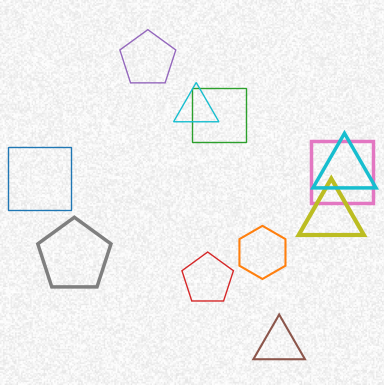[{"shape": "square", "thickness": 1, "radius": 0.41, "center": [0.103, 0.536]}, {"shape": "hexagon", "thickness": 1.5, "radius": 0.35, "center": [0.682, 0.344]}, {"shape": "square", "thickness": 1, "radius": 0.35, "center": [0.568, 0.702]}, {"shape": "pentagon", "thickness": 1, "radius": 0.35, "center": [0.539, 0.275]}, {"shape": "pentagon", "thickness": 1, "radius": 0.38, "center": [0.384, 0.847]}, {"shape": "triangle", "thickness": 1.5, "radius": 0.39, "center": [0.725, 0.106]}, {"shape": "square", "thickness": 2.5, "radius": 0.4, "center": [0.888, 0.552]}, {"shape": "pentagon", "thickness": 2.5, "radius": 0.5, "center": [0.193, 0.336]}, {"shape": "triangle", "thickness": 3, "radius": 0.49, "center": [0.86, 0.439]}, {"shape": "triangle", "thickness": 2.5, "radius": 0.47, "center": [0.895, 0.559]}, {"shape": "triangle", "thickness": 1, "radius": 0.34, "center": [0.51, 0.718]}]